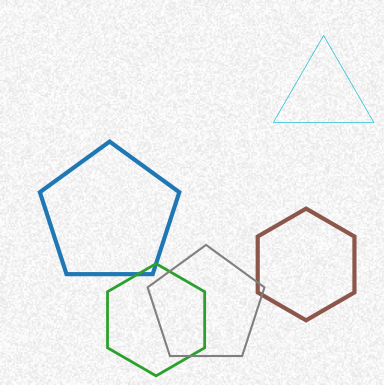[{"shape": "pentagon", "thickness": 3, "radius": 0.95, "center": [0.285, 0.442]}, {"shape": "hexagon", "thickness": 2, "radius": 0.73, "center": [0.405, 0.169]}, {"shape": "hexagon", "thickness": 3, "radius": 0.73, "center": [0.795, 0.313]}, {"shape": "pentagon", "thickness": 1.5, "radius": 0.8, "center": [0.535, 0.204]}, {"shape": "triangle", "thickness": 0.5, "radius": 0.75, "center": [0.841, 0.757]}]